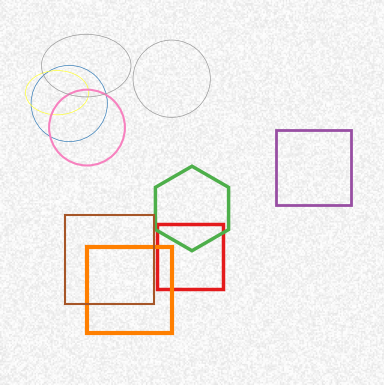[{"shape": "square", "thickness": 2.5, "radius": 0.43, "center": [0.494, 0.334]}, {"shape": "circle", "thickness": 0.5, "radius": 0.5, "center": [0.18, 0.731]}, {"shape": "hexagon", "thickness": 2.5, "radius": 0.55, "center": [0.499, 0.459]}, {"shape": "square", "thickness": 2, "radius": 0.49, "center": [0.814, 0.565]}, {"shape": "square", "thickness": 3, "radius": 0.56, "center": [0.337, 0.246]}, {"shape": "oval", "thickness": 0.5, "radius": 0.41, "center": [0.148, 0.759]}, {"shape": "square", "thickness": 1.5, "radius": 0.58, "center": [0.284, 0.325]}, {"shape": "circle", "thickness": 1.5, "radius": 0.49, "center": [0.226, 0.669]}, {"shape": "circle", "thickness": 0.5, "radius": 0.5, "center": [0.446, 0.796]}, {"shape": "oval", "thickness": 0.5, "radius": 0.58, "center": [0.224, 0.83]}]